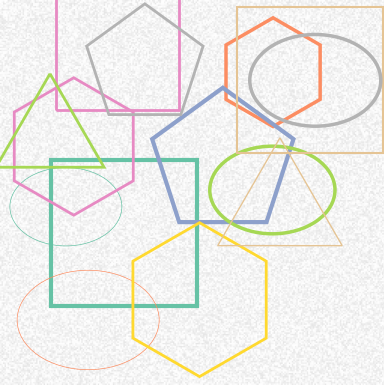[{"shape": "oval", "thickness": 0.5, "radius": 0.73, "center": [0.171, 0.463]}, {"shape": "square", "thickness": 3, "radius": 0.95, "center": [0.321, 0.395]}, {"shape": "hexagon", "thickness": 2.5, "radius": 0.71, "center": [0.709, 0.813]}, {"shape": "oval", "thickness": 0.5, "radius": 0.92, "center": [0.229, 0.169]}, {"shape": "pentagon", "thickness": 3, "radius": 0.96, "center": [0.579, 0.579]}, {"shape": "hexagon", "thickness": 2, "radius": 0.89, "center": [0.192, 0.62]}, {"shape": "square", "thickness": 2, "radius": 0.8, "center": [0.305, 0.873]}, {"shape": "triangle", "thickness": 2, "radius": 0.81, "center": [0.13, 0.647]}, {"shape": "oval", "thickness": 2.5, "radius": 0.81, "center": [0.707, 0.507]}, {"shape": "hexagon", "thickness": 2, "radius": 1.0, "center": [0.518, 0.222]}, {"shape": "square", "thickness": 1.5, "radius": 0.95, "center": [0.804, 0.793]}, {"shape": "triangle", "thickness": 1, "radius": 0.93, "center": [0.727, 0.455]}, {"shape": "oval", "thickness": 2.5, "radius": 0.85, "center": [0.819, 0.791]}, {"shape": "pentagon", "thickness": 2, "radius": 0.8, "center": [0.376, 0.831]}]